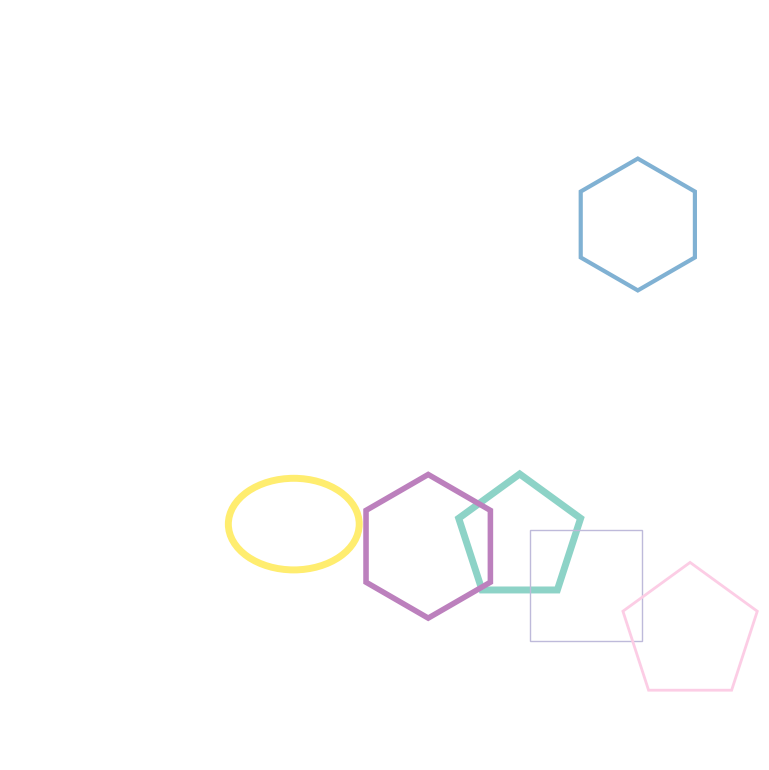[{"shape": "pentagon", "thickness": 2.5, "radius": 0.42, "center": [0.675, 0.301]}, {"shape": "square", "thickness": 0.5, "radius": 0.36, "center": [0.761, 0.24]}, {"shape": "hexagon", "thickness": 1.5, "radius": 0.43, "center": [0.828, 0.708]}, {"shape": "pentagon", "thickness": 1, "radius": 0.46, "center": [0.896, 0.178]}, {"shape": "hexagon", "thickness": 2, "radius": 0.47, "center": [0.556, 0.291]}, {"shape": "oval", "thickness": 2.5, "radius": 0.42, "center": [0.382, 0.319]}]